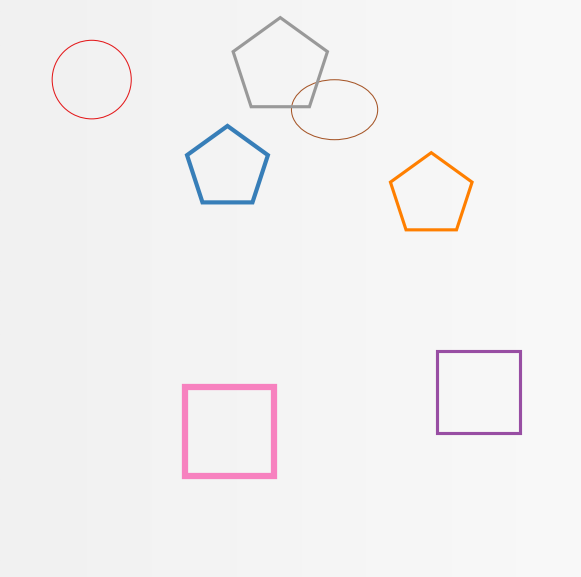[{"shape": "circle", "thickness": 0.5, "radius": 0.34, "center": [0.158, 0.861]}, {"shape": "pentagon", "thickness": 2, "radius": 0.37, "center": [0.391, 0.708]}, {"shape": "square", "thickness": 1.5, "radius": 0.36, "center": [0.824, 0.32]}, {"shape": "pentagon", "thickness": 1.5, "radius": 0.37, "center": [0.742, 0.661]}, {"shape": "oval", "thickness": 0.5, "radius": 0.37, "center": [0.576, 0.809]}, {"shape": "square", "thickness": 3, "radius": 0.38, "center": [0.395, 0.252]}, {"shape": "pentagon", "thickness": 1.5, "radius": 0.43, "center": [0.482, 0.883]}]